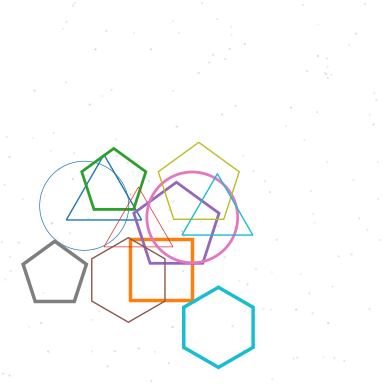[{"shape": "circle", "thickness": 0.5, "radius": 0.58, "center": [0.219, 0.466]}, {"shape": "triangle", "thickness": 1, "radius": 0.57, "center": [0.27, 0.485]}, {"shape": "square", "thickness": 2.5, "radius": 0.4, "center": [0.419, 0.3]}, {"shape": "pentagon", "thickness": 2, "radius": 0.44, "center": [0.296, 0.527]}, {"shape": "triangle", "thickness": 0.5, "radius": 0.52, "center": [0.36, 0.411]}, {"shape": "pentagon", "thickness": 2, "radius": 0.58, "center": [0.458, 0.41]}, {"shape": "hexagon", "thickness": 1, "radius": 0.55, "center": [0.333, 0.273]}, {"shape": "circle", "thickness": 2, "radius": 0.59, "center": [0.499, 0.435]}, {"shape": "pentagon", "thickness": 2.5, "radius": 0.43, "center": [0.142, 0.287]}, {"shape": "pentagon", "thickness": 1, "radius": 0.55, "center": [0.516, 0.52]}, {"shape": "hexagon", "thickness": 2.5, "radius": 0.52, "center": [0.567, 0.15]}, {"shape": "triangle", "thickness": 1, "radius": 0.53, "center": [0.565, 0.443]}]